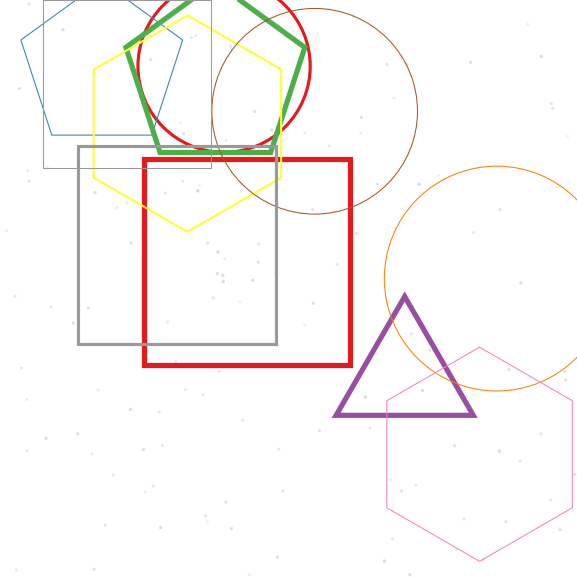[{"shape": "square", "thickness": 2.5, "radius": 0.89, "center": [0.428, 0.546]}, {"shape": "circle", "thickness": 1.5, "radius": 0.75, "center": [0.388, 0.885]}, {"shape": "pentagon", "thickness": 0.5, "radius": 0.74, "center": [0.176, 0.884]}, {"shape": "pentagon", "thickness": 2.5, "radius": 0.81, "center": [0.373, 0.867]}, {"shape": "triangle", "thickness": 2.5, "radius": 0.69, "center": [0.701, 0.349]}, {"shape": "circle", "thickness": 0.5, "radius": 0.97, "center": [0.86, 0.517]}, {"shape": "hexagon", "thickness": 1, "radius": 0.94, "center": [0.325, 0.785]}, {"shape": "circle", "thickness": 0.5, "radius": 0.89, "center": [0.545, 0.806]}, {"shape": "hexagon", "thickness": 0.5, "radius": 0.93, "center": [0.83, 0.213]}, {"shape": "square", "thickness": 0.5, "radius": 0.73, "center": [0.22, 0.854]}, {"shape": "square", "thickness": 1.5, "radius": 0.86, "center": [0.306, 0.575]}]